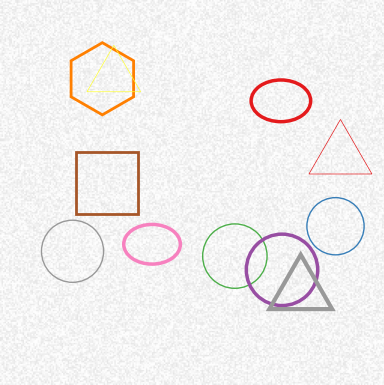[{"shape": "oval", "thickness": 2.5, "radius": 0.39, "center": [0.73, 0.738]}, {"shape": "triangle", "thickness": 0.5, "radius": 0.47, "center": [0.884, 0.595]}, {"shape": "circle", "thickness": 1, "radius": 0.37, "center": [0.871, 0.412]}, {"shape": "circle", "thickness": 1, "radius": 0.42, "center": [0.61, 0.335]}, {"shape": "circle", "thickness": 2.5, "radius": 0.46, "center": [0.733, 0.299]}, {"shape": "hexagon", "thickness": 2, "radius": 0.47, "center": [0.266, 0.795]}, {"shape": "triangle", "thickness": 0.5, "radius": 0.4, "center": [0.296, 0.802]}, {"shape": "square", "thickness": 2, "radius": 0.4, "center": [0.279, 0.525]}, {"shape": "oval", "thickness": 2.5, "radius": 0.37, "center": [0.395, 0.366]}, {"shape": "triangle", "thickness": 3, "radius": 0.47, "center": [0.781, 0.244]}, {"shape": "circle", "thickness": 1, "radius": 0.4, "center": [0.188, 0.347]}]